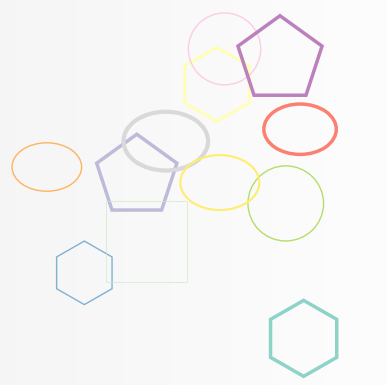[{"shape": "hexagon", "thickness": 2.5, "radius": 0.49, "center": [0.784, 0.121]}, {"shape": "hexagon", "thickness": 2, "radius": 0.48, "center": [0.56, 0.781]}, {"shape": "pentagon", "thickness": 2.5, "radius": 0.54, "center": [0.353, 0.542]}, {"shape": "oval", "thickness": 2.5, "radius": 0.47, "center": [0.774, 0.664]}, {"shape": "hexagon", "thickness": 1, "radius": 0.41, "center": [0.218, 0.291]}, {"shape": "oval", "thickness": 1, "radius": 0.45, "center": [0.121, 0.566]}, {"shape": "circle", "thickness": 1, "radius": 0.49, "center": [0.737, 0.472]}, {"shape": "circle", "thickness": 1, "radius": 0.47, "center": [0.579, 0.873]}, {"shape": "oval", "thickness": 3, "radius": 0.55, "center": [0.428, 0.633]}, {"shape": "pentagon", "thickness": 2.5, "radius": 0.57, "center": [0.723, 0.845]}, {"shape": "square", "thickness": 0.5, "radius": 0.52, "center": [0.379, 0.372]}, {"shape": "oval", "thickness": 1.5, "radius": 0.51, "center": [0.567, 0.526]}]